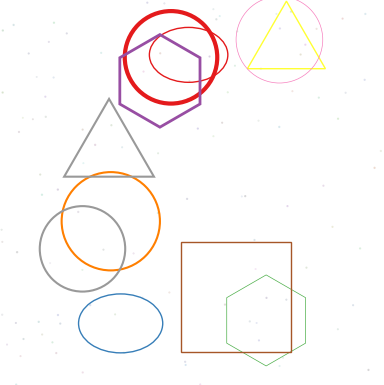[{"shape": "oval", "thickness": 1, "radius": 0.51, "center": [0.49, 0.857]}, {"shape": "circle", "thickness": 3, "radius": 0.6, "center": [0.444, 0.851]}, {"shape": "oval", "thickness": 1, "radius": 0.55, "center": [0.313, 0.16]}, {"shape": "hexagon", "thickness": 0.5, "radius": 0.59, "center": [0.691, 0.168]}, {"shape": "hexagon", "thickness": 2, "radius": 0.6, "center": [0.415, 0.79]}, {"shape": "circle", "thickness": 1.5, "radius": 0.64, "center": [0.288, 0.425]}, {"shape": "triangle", "thickness": 1, "radius": 0.58, "center": [0.744, 0.88]}, {"shape": "square", "thickness": 1, "radius": 0.71, "center": [0.613, 0.229]}, {"shape": "circle", "thickness": 0.5, "radius": 0.56, "center": [0.726, 0.897]}, {"shape": "circle", "thickness": 1.5, "radius": 0.55, "center": [0.214, 0.354]}, {"shape": "triangle", "thickness": 1.5, "radius": 0.67, "center": [0.283, 0.608]}]